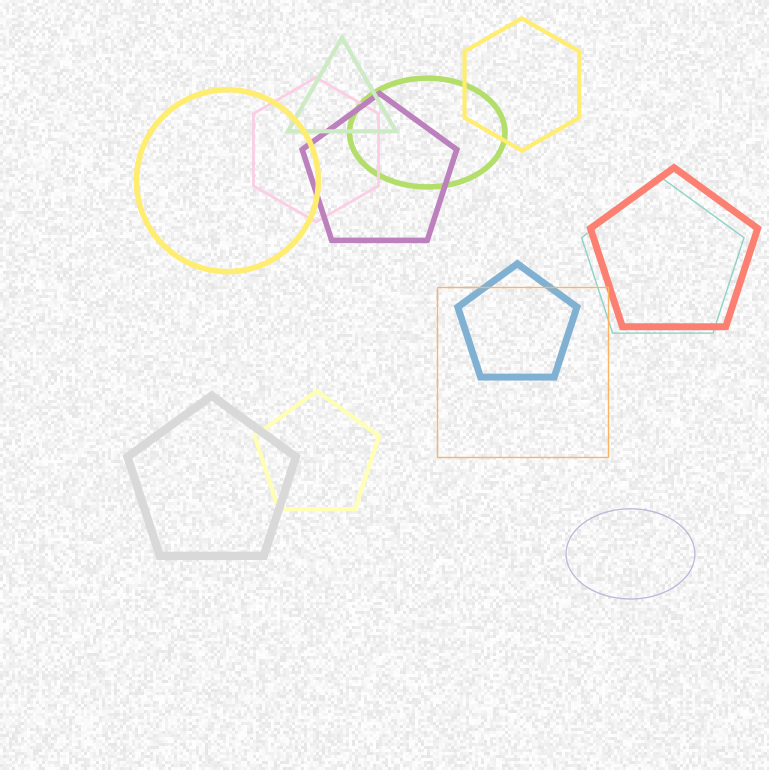[{"shape": "pentagon", "thickness": 0.5, "radius": 0.55, "center": [0.861, 0.657]}, {"shape": "pentagon", "thickness": 1.5, "radius": 0.42, "center": [0.411, 0.407]}, {"shape": "oval", "thickness": 0.5, "radius": 0.42, "center": [0.819, 0.281]}, {"shape": "pentagon", "thickness": 2.5, "radius": 0.57, "center": [0.875, 0.668]}, {"shape": "pentagon", "thickness": 2.5, "radius": 0.41, "center": [0.672, 0.576]}, {"shape": "square", "thickness": 0.5, "radius": 0.55, "center": [0.679, 0.517]}, {"shape": "oval", "thickness": 2, "radius": 0.5, "center": [0.555, 0.828]}, {"shape": "hexagon", "thickness": 1, "radius": 0.47, "center": [0.41, 0.806]}, {"shape": "pentagon", "thickness": 3, "radius": 0.57, "center": [0.275, 0.371]}, {"shape": "pentagon", "thickness": 2, "radius": 0.53, "center": [0.493, 0.773]}, {"shape": "triangle", "thickness": 1.5, "radius": 0.41, "center": [0.444, 0.87]}, {"shape": "hexagon", "thickness": 1.5, "radius": 0.43, "center": [0.678, 0.89]}, {"shape": "circle", "thickness": 2, "radius": 0.59, "center": [0.295, 0.765]}]